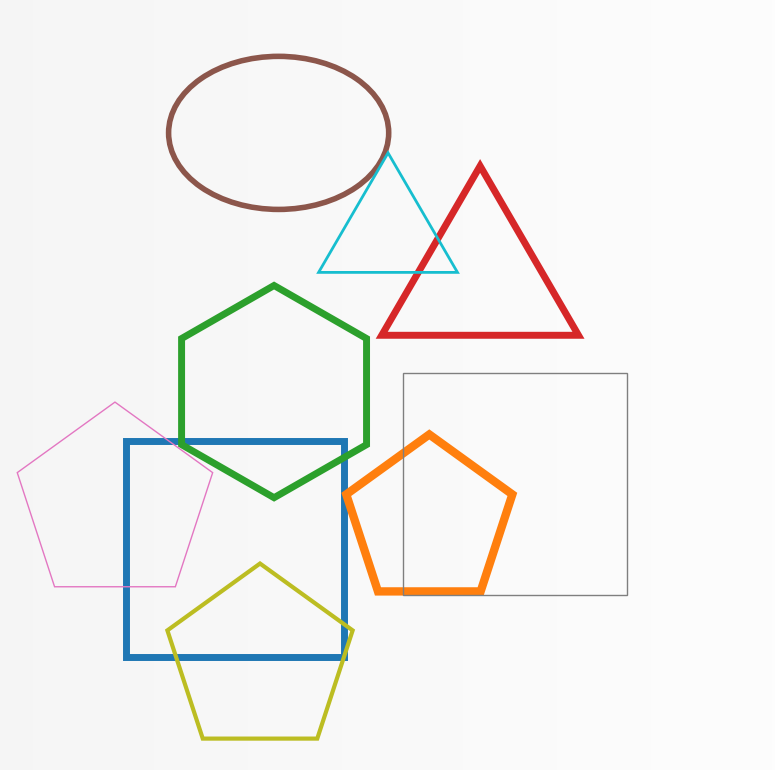[{"shape": "square", "thickness": 2.5, "radius": 0.7, "center": [0.303, 0.287]}, {"shape": "pentagon", "thickness": 3, "radius": 0.56, "center": [0.554, 0.323]}, {"shape": "hexagon", "thickness": 2.5, "radius": 0.69, "center": [0.354, 0.491]}, {"shape": "triangle", "thickness": 2.5, "radius": 0.73, "center": [0.619, 0.638]}, {"shape": "oval", "thickness": 2, "radius": 0.71, "center": [0.36, 0.827]}, {"shape": "pentagon", "thickness": 0.5, "radius": 0.66, "center": [0.148, 0.345]}, {"shape": "square", "thickness": 0.5, "radius": 0.72, "center": [0.664, 0.371]}, {"shape": "pentagon", "thickness": 1.5, "radius": 0.63, "center": [0.336, 0.142]}, {"shape": "triangle", "thickness": 1, "radius": 0.52, "center": [0.501, 0.698]}]